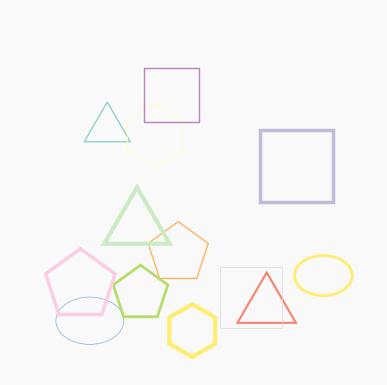[{"shape": "triangle", "thickness": 1, "radius": 0.34, "center": [0.277, 0.666]}, {"shape": "hexagon", "thickness": 0.5, "radius": 0.41, "center": [0.4, 0.647]}, {"shape": "square", "thickness": 2.5, "radius": 0.47, "center": [0.765, 0.569]}, {"shape": "triangle", "thickness": 1.5, "radius": 0.44, "center": [0.688, 0.205]}, {"shape": "oval", "thickness": 0.5, "radius": 0.44, "center": [0.232, 0.167]}, {"shape": "pentagon", "thickness": 1, "radius": 0.41, "center": [0.46, 0.343]}, {"shape": "pentagon", "thickness": 2, "radius": 0.37, "center": [0.363, 0.237]}, {"shape": "pentagon", "thickness": 2.5, "radius": 0.47, "center": [0.207, 0.259]}, {"shape": "square", "thickness": 0.5, "radius": 0.4, "center": [0.647, 0.227]}, {"shape": "square", "thickness": 1, "radius": 0.35, "center": [0.442, 0.754]}, {"shape": "triangle", "thickness": 3, "radius": 0.49, "center": [0.354, 0.416]}, {"shape": "oval", "thickness": 2, "radius": 0.37, "center": [0.834, 0.284]}, {"shape": "hexagon", "thickness": 3, "radius": 0.34, "center": [0.496, 0.141]}]